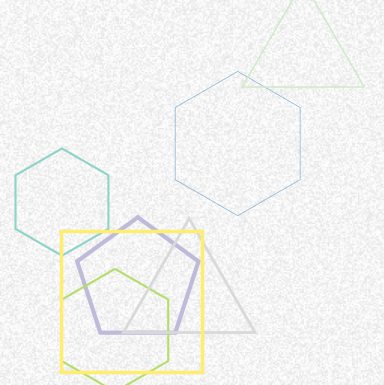[{"shape": "hexagon", "thickness": 1.5, "radius": 0.7, "center": [0.161, 0.475]}, {"shape": "pentagon", "thickness": 3, "radius": 0.83, "center": [0.358, 0.27]}, {"shape": "hexagon", "thickness": 0.5, "radius": 0.94, "center": [0.617, 0.627]}, {"shape": "hexagon", "thickness": 1.5, "radius": 0.8, "center": [0.299, 0.142]}, {"shape": "triangle", "thickness": 2, "radius": 0.99, "center": [0.491, 0.235]}, {"shape": "triangle", "thickness": 1, "radius": 0.91, "center": [0.788, 0.865]}, {"shape": "square", "thickness": 2.5, "radius": 0.91, "center": [0.341, 0.217]}]